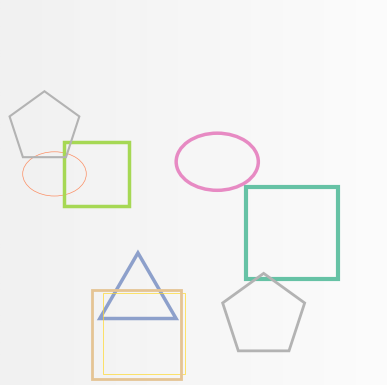[{"shape": "square", "thickness": 3, "radius": 0.6, "center": [0.754, 0.395]}, {"shape": "oval", "thickness": 0.5, "radius": 0.41, "center": [0.141, 0.548]}, {"shape": "triangle", "thickness": 2.5, "radius": 0.57, "center": [0.356, 0.229]}, {"shape": "oval", "thickness": 2.5, "radius": 0.53, "center": [0.561, 0.58]}, {"shape": "square", "thickness": 2.5, "radius": 0.42, "center": [0.249, 0.549]}, {"shape": "square", "thickness": 0.5, "radius": 0.53, "center": [0.371, 0.134]}, {"shape": "square", "thickness": 2, "radius": 0.58, "center": [0.353, 0.131]}, {"shape": "pentagon", "thickness": 1.5, "radius": 0.47, "center": [0.115, 0.668]}, {"shape": "pentagon", "thickness": 2, "radius": 0.56, "center": [0.68, 0.179]}]